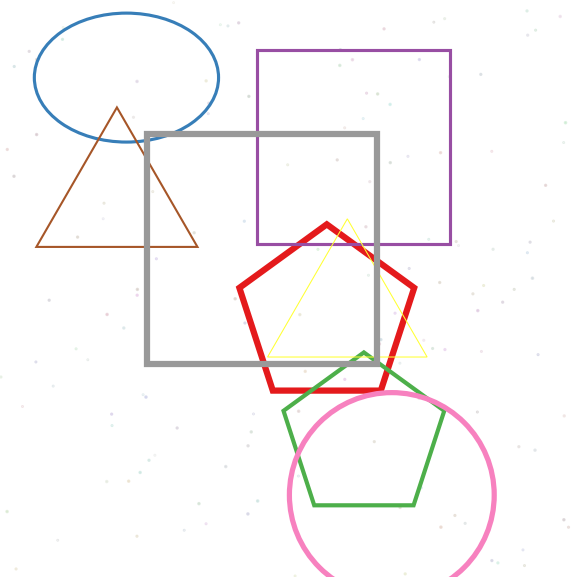[{"shape": "pentagon", "thickness": 3, "radius": 0.8, "center": [0.566, 0.452]}, {"shape": "oval", "thickness": 1.5, "radius": 0.8, "center": [0.219, 0.865]}, {"shape": "pentagon", "thickness": 2, "radius": 0.73, "center": [0.63, 0.243]}, {"shape": "square", "thickness": 1.5, "radius": 0.84, "center": [0.613, 0.745]}, {"shape": "triangle", "thickness": 0.5, "radius": 0.8, "center": [0.601, 0.461]}, {"shape": "triangle", "thickness": 1, "radius": 0.81, "center": [0.202, 0.652]}, {"shape": "circle", "thickness": 2.5, "radius": 0.89, "center": [0.678, 0.142]}, {"shape": "square", "thickness": 3, "radius": 0.99, "center": [0.454, 0.567]}]